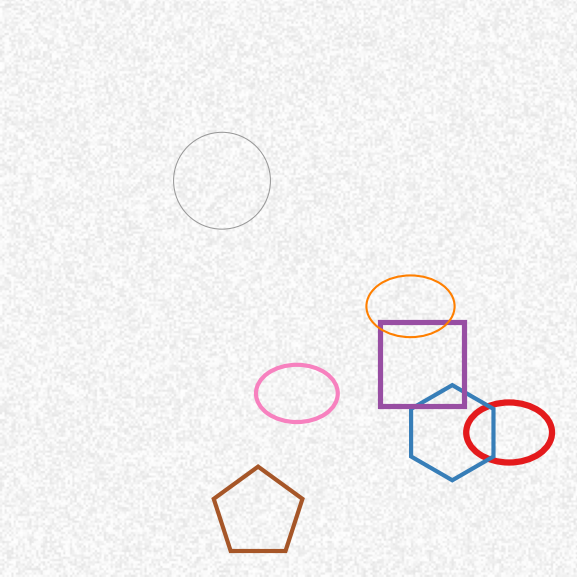[{"shape": "oval", "thickness": 3, "radius": 0.37, "center": [0.882, 0.25]}, {"shape": "hexagon", "thickness": 2, "radius": 0.41, "center": [0.783, 0.25]}, {"shape": "square", "thickness": 2.5, "radius": 0.36, "center": [0.731, 0.369]}, {"shape": "oval", "thickness": 1, "radius": 0.38, "center": [0.711, 0.469]}, {"shape": "pentagon", "thickness": 2, "radius": 0.4, "center": [0.447, 0.11]}, {"shape": "oval", "thickness": 2, "radius": 0.35, "center": [0.514, 0.318]}, {"shape": "circle", "thickness": 0.5, "radius": 0.42, "center": [0.384, 0.686]}]